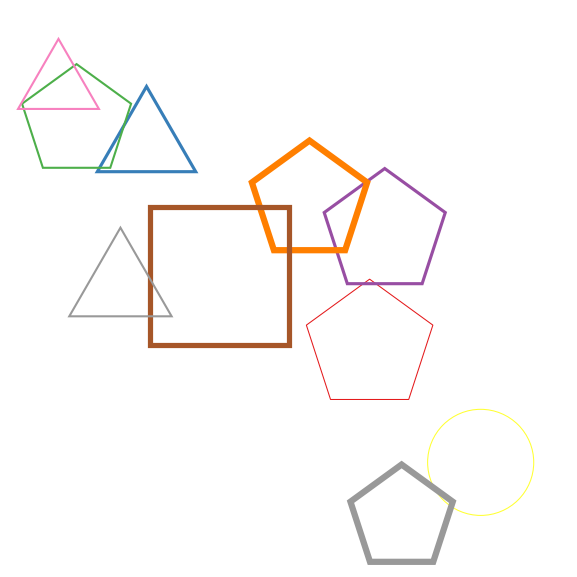[{"shape": "pentagon", "thickness": 0.5, "radius": 0.58, "center": [0.64, 0.401]}, {"shape": "triangle", "thickness": 1.5, "radius": 0.49, "center": [0.254, 0.751]}, {"shape": "pentagon", "thickness": 1, "radius": 0.5, "center": [0.133, 0.789]}, {"shape": "pentagon", "thickness": 1.5, "radius": 0.55, "center": [0.666, 0.597]}, {"shape": "pentagon", "thickness": 3, "radius": 0.52, "center": [0.536, 0.651]}, {"shape": "circle", "thickness": 0.5, "radius": 0.46, "center": [0.832, 0.198]}, {"shape": "square", "thickness": 2.5, "radius": 0.6, "center": [0.38, 0.521]}, {"shape": "triangle", "thickness": 1, "radius": 0.4, "center": [0.101, 0.851]}, {"shape": "triangle", "thickness": 1, "radius": 0.51, "center": [0.209, 0.503]}, {"shape": "pentagon", "thickness": 3, "radius": 0.47, "center": [0.695, 0.102]}]